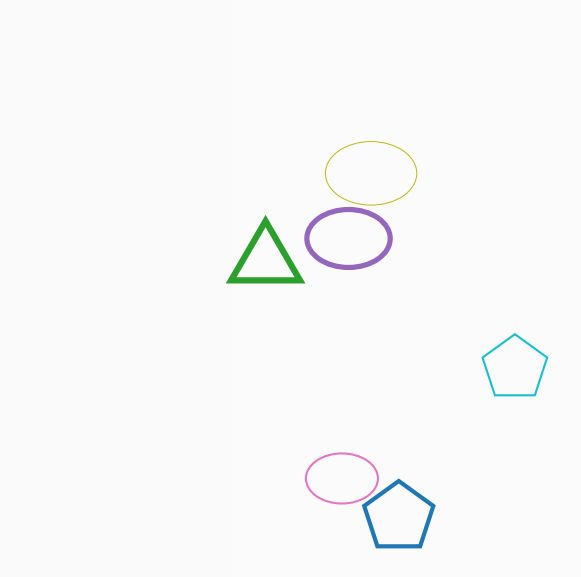[{"shape": "pentagon", "thickness": 2, "radius": 0.31, "center": [0.686, 0.104]}, {"shape": "triangle", "thickness": 3, "radius": 0.34, "center": [0.457, 0.548]}, {"shape": "oval", "thickness": 2.5, "radius": 0.36, "center": [0.6, 0.586]}, {"shape": "oval", "thickness": 1, "radius": 0.31, "center": [0.588, 0.171]}, {"shape": "oval", "thickness": 0.5, "radius": 0.39, "center": [0.638, 0.699]}, {"shape": "pentagon", "thickness": 1, "radius": 0.29, "center": [0.886, 0.362]}]